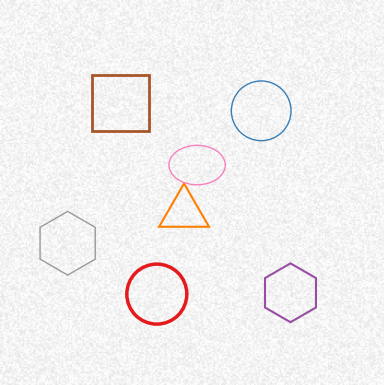[{"shape": "circle", "thickness": 2.5, "radius": 0.39, "center": [0.407, 0.236]}, {"shape": "circle", "thickness": 1, "radius": 0.39, "center": [0.678, 0.712]}, {"shape": "hexagon", "thickness": 1.5, "radius": 0.38, "center": [0.754, 0.24]}, {"shape": "triangle", "thickness": 1.5, "radius": 0.37, "center": [0.478, 0.448]}, {"shape": "square", "thickness": 2, "radius": 0.37, "center": [0.313, 0.732]}, {"shape": "oval", "thickness": 1, "radius": 0.37, "center": [0.512, 0.571]}, {"shape": "hexagon", "thickness": 1, "radius": 0.41, "center": [0.176, 0.368]}]